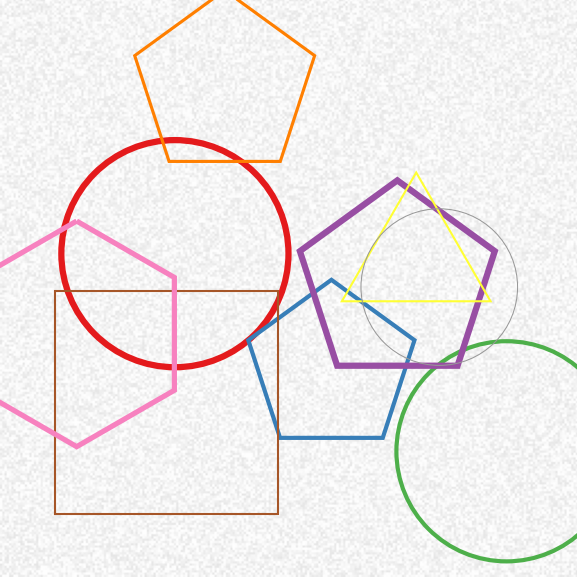[{"shape": "circle", "thickness": 3, "radius": 0.98, "center": [0.303, 0.56]}, {"shape": "pentagon", "thickness": 2, "radius": 0.76, "center": [0.574, 0.363]}, {"shape": "circle", "thickness": 2, "radius": 0.95, "center": [0.877, 0.218]}, {"shape": "pentagon", "thickness": 3, "radius": 0.89, "center": [0.688, 0.509]}, {"shape": "pentagon", "thickness": 1.5, "radius": 0.82, "center": [0.389, 0.852]}, {"shape": "triangle", "thickness": 1, "radius": 0.74, "center": [0.721, 0.552]}, {"shape": "square", "thickness": 1, "radius": 0.97, "center": [0.288, 0.303]}, {"shape": "hexagon", "thickness": 2.5, "radius": 0.98, "center": [0.133, 0.421]}, {"shape": "circle", "thickness": 0.5, "radius": 0.68, "center": [0.761, 0.502]}]